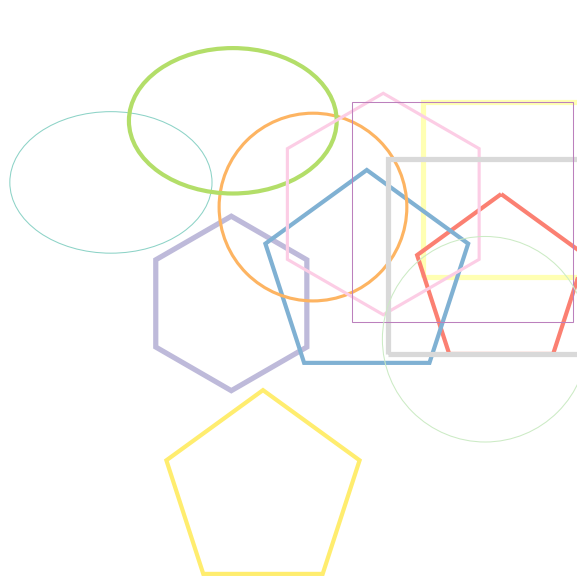[{"shape": "oval", "thickness": 0.5, "radius": 0.88, "center": [0.192, 0.683]}, {"shape": "square", "thickness": 2.5, "radius": 0.76, "center": [0.885, 0.671]}, {"shape": "hexagon", "thickness": 2.5, "radius": 0.76, "center": [0.401, 0.474]}, {"shape": "pentagon", "thickness": 2, "radius": 0.77, "center": [0.868, 0.51]}, {"shape": "pentagon", "thickness": 2, "radius": 0.92, "center": [0.635, 0.52]}, {"shape": "circle", "thickness": 1.5, "radius": 0.81, "center": [0.542, 0.641]}, {"shape": "oval", "thickness": 2, "radius": 0.9, "center": [0.403, 0.79]}, {"shape": "hexagon", "thickness": 1.5, "radius": 0.96, "center": [0.664, 0.646]}, {"shape": "square", "thickness": 2.5, "radius": 0.84, "center": [0.84, 0.555]}, {"shape": "square", "thickness": 0.5, "radius": 0.96, "center": [0.801, 0.632]}, {"shape": "circle", "thickness": 0.5, "radius": 0.89, "center": [0.84, 0.412]}, {"shape": "pentagon", "thickness": 2, "radius": 0.88, "center": [0.455, 0.148]}]